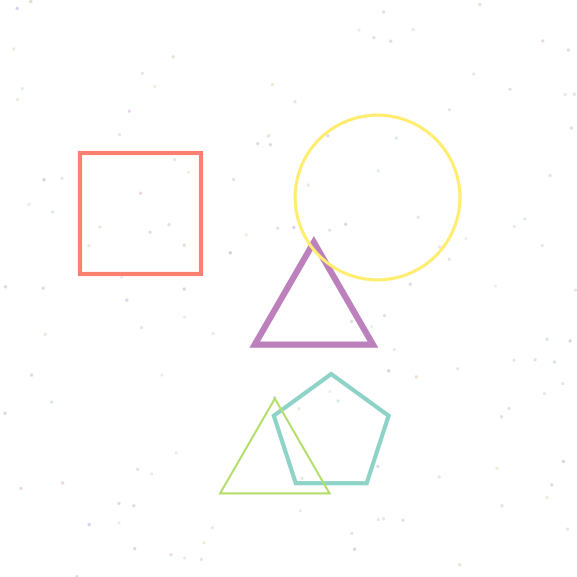[{"shape": "pentagon", "thickness": 2, "radius": 0.52, "center": [0.574, 0.247]}, {"shape": "square", "thickness": 2, "radius": 0.53, "center": [0.243, 0.629]}, {"shape": "triangle", "thickness": 1, "radius": 0.55, "center": [0.476, 0.199]}, {"shape": "triangle", "thickness": 3, "radius": 0.59, "center": [0.543, 0.461]}, {"shape": "circle", "thickness": 1.5, "radius": 0.71, "center": [0.654, 0.657]}]